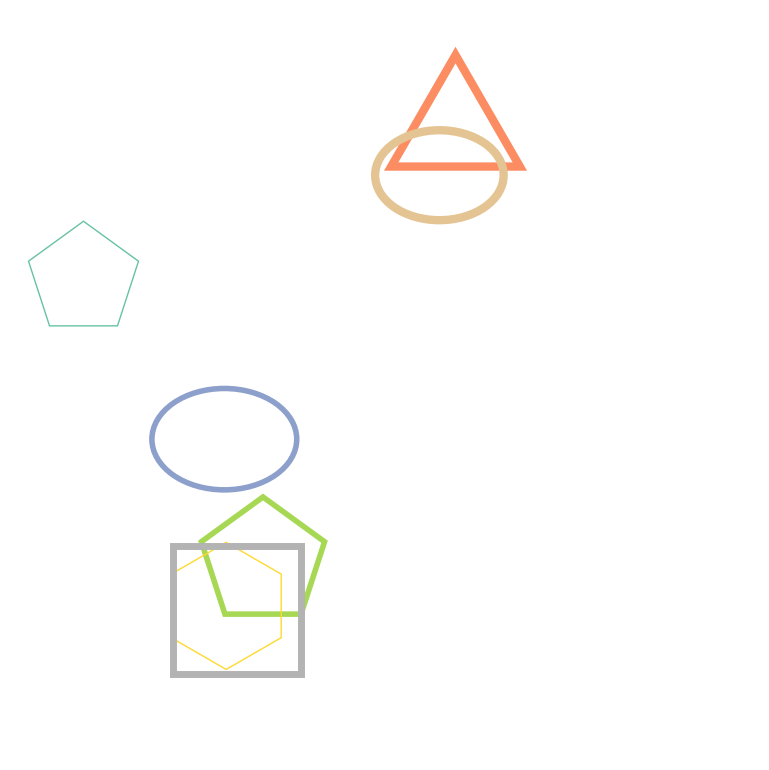[{"shape": "pentagon", "thickness": 0.5, "radius": 0.38, "center": [0.108, 0.638]}, {"shape": "triangle", "thickness": 3, "radius": 0.48, "center": [0.592, 0.832]}, {"shape": "oval", "thickness": 2, "radius": 0.47, "center": [0.291, 0.43]}, {"shape": "pentagon", "thickness": 2, "radius": 0.42, "center": [0.342, 0.27]}, {"shape": "hexagon", "thickness": 0.5, "radius": 0.41, "center": [0.294, 0.213]}, {"shape": "oval", "thickness": 3, "radius": 0.42, "center": [0.571, 0.772]}, {"shape": "square", "thickness": 2.5, "radius": 0.42, "center": [0.308, 0.208]}]